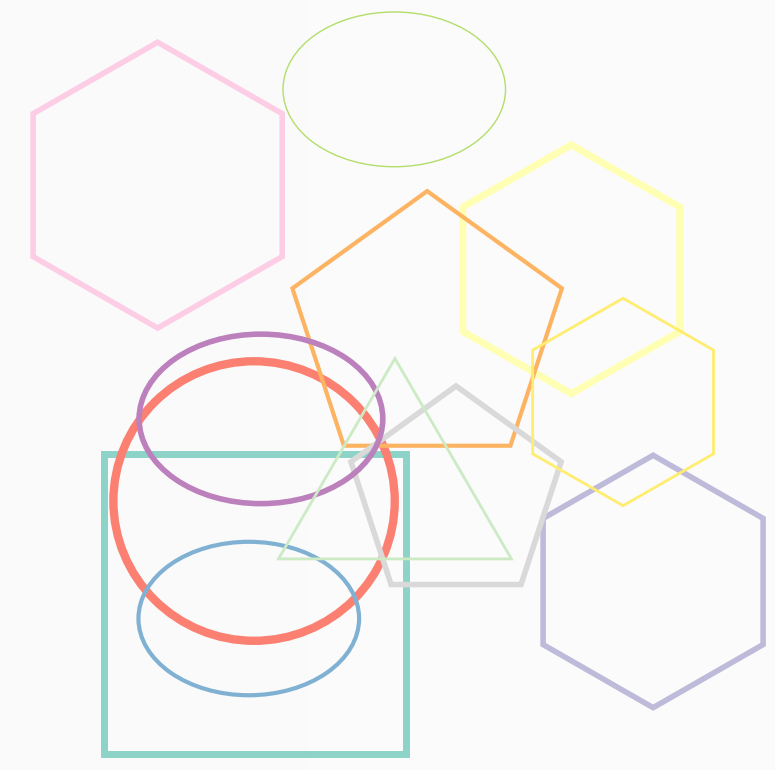[{"shape": "square", "thickness": 2.5, "radius": 0.97, "center": [0.329, 0.216]}, {"shape": "hexagon", "thickness": 2.5, "radius": 0.81, "center": [0.737, 0.65]}, {"shape": "hexagon", "thickness": 2, "radius": 0.82, "center": [0.843, 0.245]}, {"shape": "circle", "thickness": 3, "radius": 0.91, "center": [0.328, 0.349]}, {"shape": "oval", "thickness": 1.5, "radius": 0.71, "center": [0.321, 0.197]}, {"shape": "pentagon", "thickness": 1.5, "radius": 0.91, "center": [0.551, 0.569]}, {"shape": "oval", "thickness": 0.5, "radius": 0.72, "center": [0.509, 0.884]}, {"shape": "hexagon", "thickness": 2, "radius": 0.93, "center": [0.203, 0.76]}, {"shape": "pentagon", "thickness": 2, "radius": 0.71, "center": [0.588, 0.356]}, {"shape": "oval", "thickness": 2, "radius": 0.79, "center": [0.337, 0.456]}, {"shape": "triangle", "thickness": 1, "radius": 0.87, "center": [0.51, 0.361]}, {"shape": "hexagon", "thickness": 1, "radius": 0.67, "center": [0.804, 0.478]}]